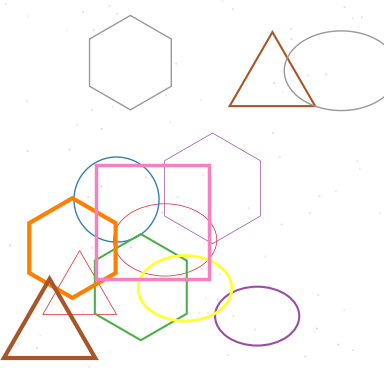[{"shape": "oval", "thickness": 0.5, "radius": 0.67, "center": [0.429, 0.377]}, {"shape": "triangle", "thickness": 0.5, "radius": 0.55, "center": [0.207, 0.238]}, {"shape": "circle", "thickness": 1, "radius": 0.55, "center": [0.303, 0.482]}, {"shape": "hexagon", "thickness": 1.5, "radius": 0.69, "center": [0.366, 0.254]}, {"shape": "oval", "thickness": 1.5, "radius": 0.55, "center": [0.668, 0.179]}, {"shape": "hexagon", "thickness": 0.5, "radius": 0.72, "center": [0.552, 0.511]}, {"shape": "hexagon", "thickness": 3, "radius": 0.65, "center": [0.188, 0.356]}, {"shape": "oval", "thickness": 2, "radius": 0.61, "center": [0.481, 0.251]}, {"shape": "triangle", "thickness": 1.5, "radius": 0.64, "center": [0.708, 0.788]}, {"shape": "triangle", "thickness": 3, "radius": 0.68, "center": [0.129, 0.139]}, {"shape": "square", "thickness": 2.5, "radius": 0.74, "center": [0.397, 0.423]}, {"shape": "hexagon", "thickness": 1, "radius": 0.61, "center": [0.339, 0.837]}, {"shape": "oval", "thickness": 1, "radius": 0.74, "center": [0.886, 0.816]}]